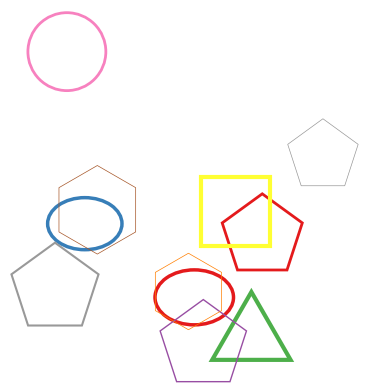[{"shape": "oval", "thickness": 2.5, "radius": 0.51, "center": [0.505, 0.228]}, {"shape": "pentagon", "thickness": 2, "radius": 0.55, "center": [0.681, 0.387]}, {"shape": "oval", "thickness": 2.5, "radius": 0.48, "center": [0.22, 0.419]}, {"shape": "triangle", "thickness": 3, "radius": 0.59, "center": [0.653, 0.124]}, {"shape": "pentagon", "thickness": 1, "radius": 0.59, "center": [0.528, 0.104]}, {"shape": "hexagon", "thickness": 0.5, "radius": 0.5, "center": [0.489, 0.243]}, {"shape": "square", "thickness": 3, "radius": 0.45, "center": [0.612, 0.451]}, {"shape": "hexagon", "thickness": 0.5, "radius": 0.58, "center": [0.253, 0.455]}, {"shape": "circle", "thickness": 2, "radius": 0.51, "center": [0.174, 0.866]}, {"shape": "pentagon", "thickness": 1.5, "radius": 0.59, "center": [0.143, 0.251]}, {"shape": "pentagon", "thickness": 0.5, "radius": 0.48, "center": [0.839, 0.595]}]